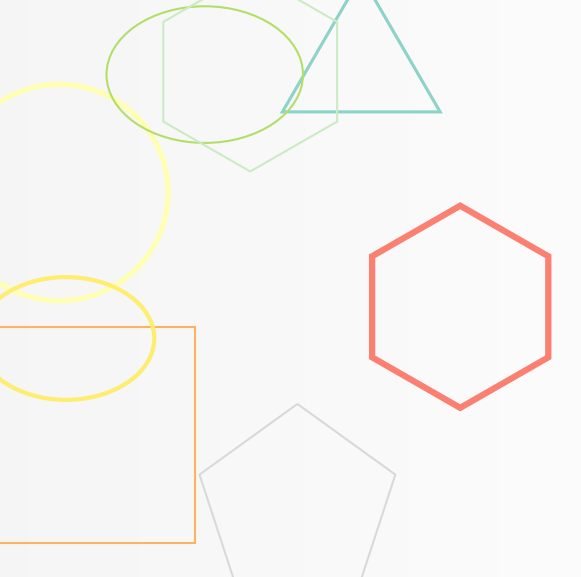[{"shape": "triangle", "thickness": 1.5, "radius": 0.78, "center": [0.622, 0.884]}, {"shape": "circle", "thickness": 2.5, "radius": 0.94, "center": [0.102, 0.666]}, {"shape": "hexagon", "thickness": 3, "radius": 0.87, "center": [0.792, 0.468]}, {"shape": "square", "thickness": 1, "radius": 0.94, "center": [0.148, 0.247]}, {"shape": "oval", "thickness": 1, "radius": 0.85, "center": [0.352, 0.87]}, {"shape": "pentagon", "thickness": 1, "radius": 0.89, "center": [0.512, 0.123]}, {"shape": "hexagon", "thickness": 1, "radius": 0.86, "center": [0.43, 0.875]}, {"shape": "oval", "thickness": 2, "radius": 0.76, "center": [0.114, 0.413]}]